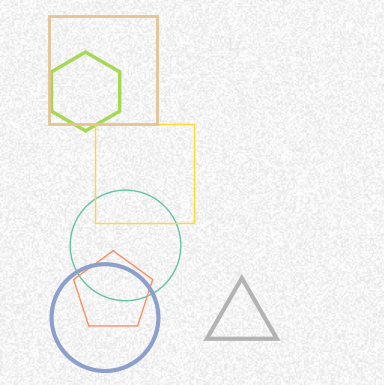[{"shape": "circle", "thickness": 1, "radius": 0.72, "center": [0.326, 0.363]}, {"shape": "pentagon", "thickness": 1, "radius": 0.54, "center": [0.294, 0.241]}, {"shape": "circle", "thickness": 3, "radius": 0.69, "center": [0.273, 0.175]}, {"shape": "hexagon", "thickness": 2.5, "radius": 0.51, "center": [0.222, 0.762]}, {"shape": "square", "thickness": 1, "radius": 0.65, "center": [0.376, 0.55]}, {"shape": "square", "thickness": 2, "radius": 0.7, "center": [0.268, 0.819]}, {"shape": "triangle", "thickness": 3, "radius": 0.53, "center": [0.628, 0.173]}]